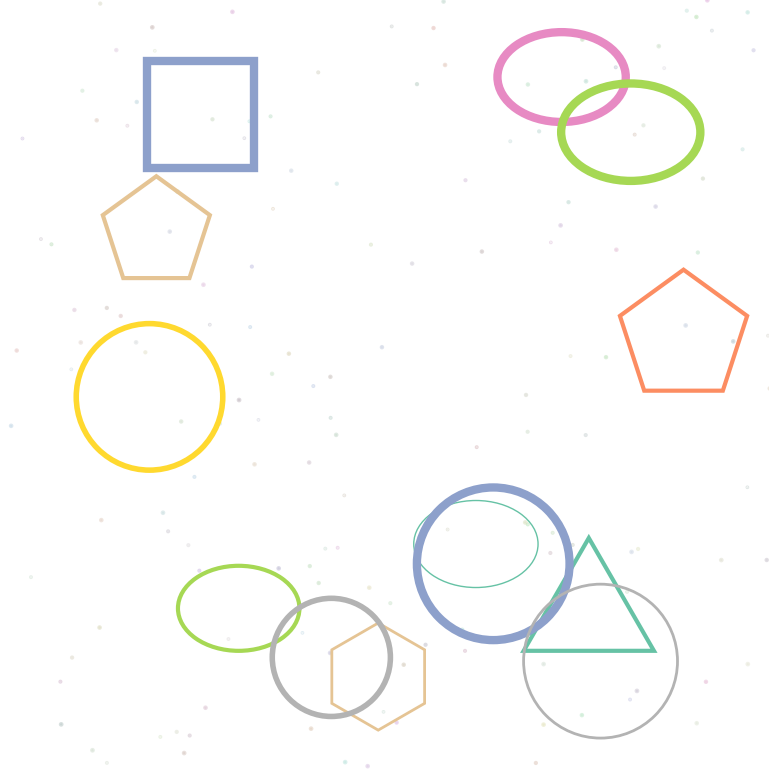[{"shape": "oval", "thickness": 0.5, "radius": 0.4, "center": [0.618, 0.293]}, {"shape": "triangle", "thickness": 1.5, "radius": 0.49, "center": [0.765, 0.204]}, {"shape": "pentagon", "thickness": 1.5, "radius": 0.43, "center": [0.888, 0.563]}, {"shape": "square", "thickness": 3, "radius": 0.35, "center": [0.26, 0.851]}, {"shape": "circle", "thickness": 3, "radius": 0.5, "center": [0.641, 0.268]}, {"shape": "oval", "thickness": 3, "radius": 0.42, "center": [0.729, 0.9]}, {"shape": "oval", "thickness": 1.5, "radius": 0.39, "center": [0.31, 0.21]}, {"shape": "oval", "thickness": 3, "radius": 0.45, "center": [0.819, 0.828]}, {"shape": "circle", "thickness": 2, "radius": 0.48, "center": [0.194, 0.485]}, {"shape": "hexagon", "thickness": 1, "radius": 0.35, "center": [0.491, 0.121]}, {"shape": "pentagon", "thickness": 1.5, "radius": 0.37, "center": [0.203, 0.698]}, {"shape": "circle", "thickness": 2, "radius": 0.38, "center": [0.43, 0.146]}, {"shape": "circle", "thickness": 1, "radius": 0.5, "center": [0.78, 0.141]}]